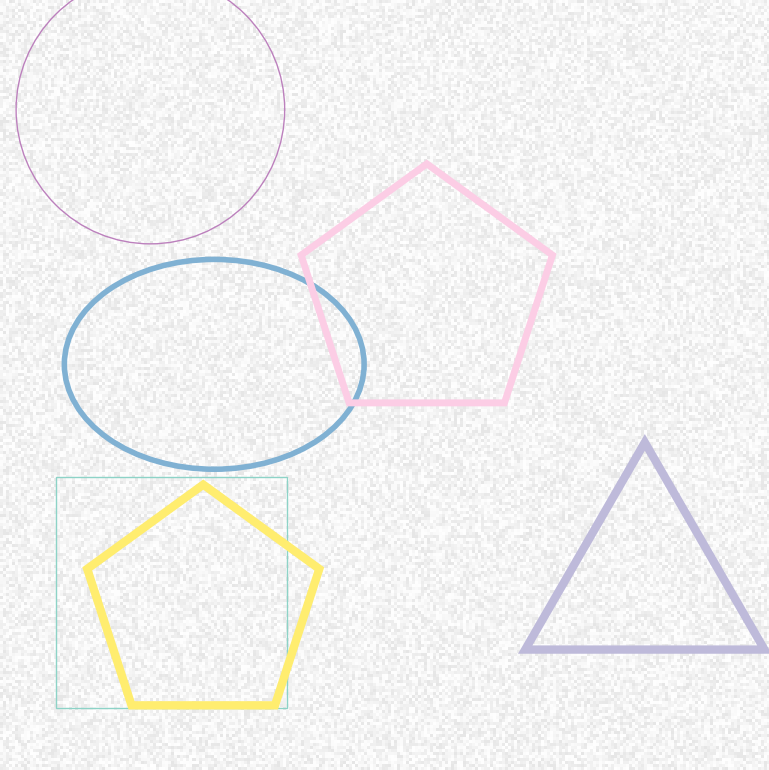[{"shape": "square", "thickness": 0.5, "radius": 0.75, "center": [0.223, 0.23]}, {"shape": "triangle", "thickness": 3, "radius": 0.9, "center": [0.837, 0.246]}, {"shape": "oval", "thickness": 2, "radius": 0.97, "center": [0.278, 0.527]}, {"shape": "pentagon", "thickness": 2.5, "radius": 0.86, "center": [0.554, 0.616]}, {"shape": "circle", "thickness": 0.5, "radius": 0.87, "center": [0.195, 0.858]}, {"shape": "pentagon", "thickness": 3, "radius": 0.79, "center": [0.264, 0.212]}]